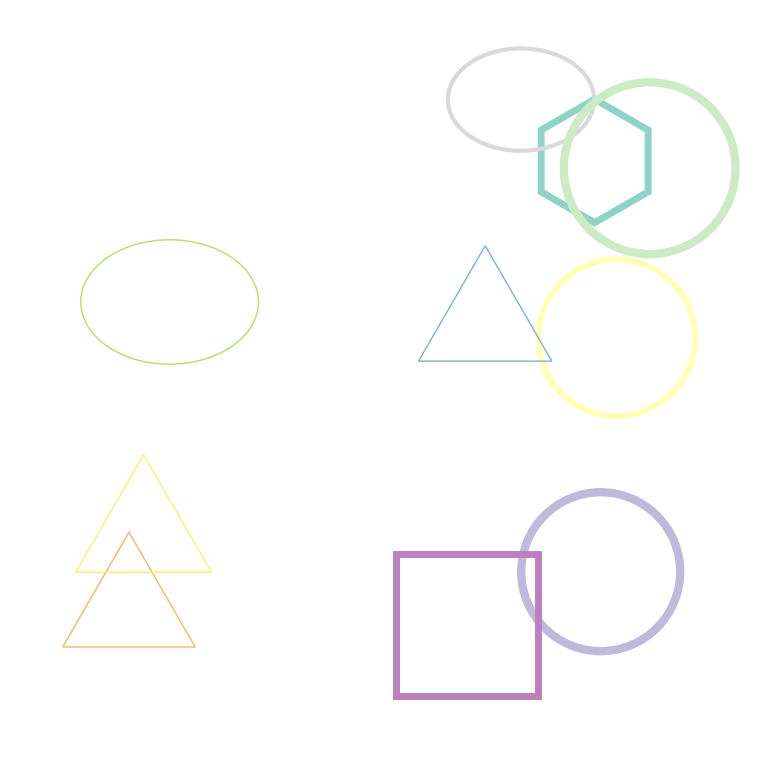[{"shape": "hexagon", "thickness": 2.5, "radius": 0.4, "center": [0.772, 0.791]}, {"shape": "circle", "thickness": 2, "radius": 0.51, "center": [0.801, 0.561]}, {"shape": "circle", "thickness": 3, "radius": 0.52, "center": [0.78, 0.258]}, {"shape": "triangle", "thickness": 0.5, "radius": 0.5, "center": [0.63, 0.581]}, {"shape": "triangle", "thickness": 0.5, "radius": 0.5, "center": [0.167, 0.209]}, {"shape": "oval", "thickness": 0.5, "radius": 0.58, "center": [0.22, 0.608]}, {"shape": "oval", "thickness": 1.5, "radius": 0.47, "center": [0.677, 0.871]}, {"shape": "square", "thickness": 2.5, "radius": 0.46, "center": [0.607, 0.188]}, {"shape": "circle", "thickness": 3, "radius": 0.56, "center": [0.844, 0.782]}, {"shape": "triangle", "thickness": 0.5, "radius": 0.51, "center": [0.186, 0.308]}]